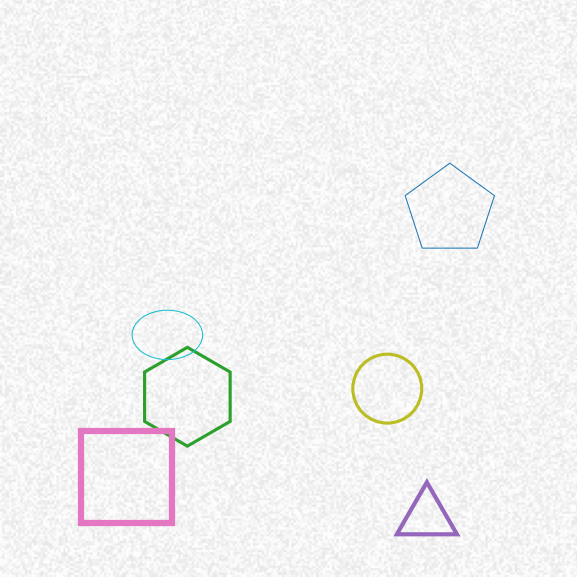[{"shape": "pentagon", "thickness": 0.5, "radius": 0.41, "center": [0.779, 0.635]}, {"shape": "hexagon", "thickness": 1.5, "radius": 0.43, "center": [0.324, 0.312]}, {"shape": "triangle", "thickness": 2, "radius": 0.3, "center": [0.739, 0.104]}, {"shape": "square", "thickness": 3, "radius": 0.4, "center": [0.219, 0.173]}, {"shape": "circle", "thickness": 1.5, "radius": 0.3, "center": [0.671, 0.326]}, {"shape": "oval", "thickness": 0.5, "radius": 0.31, "center": [0.29, 0.419]}]